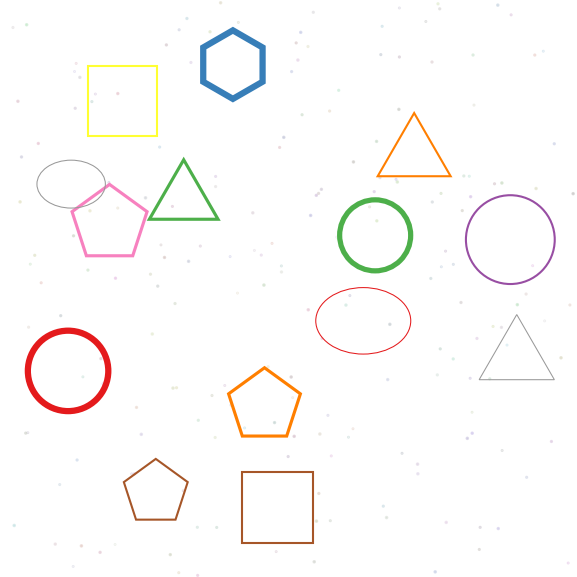[{"shape": "circle", "thickness": 3, "radius": 0.35, "center": [0.118, 0.357]}, {"shape": "oval", "thickness": 0.5, "radius": 0.41, "center": [0.629, 0.444]}, {"shape": "hexagon", "thickness": 3, "radius": 0.3, "center": [0.403, 0.887]}, {"shape": "circle", "thickness": 2.5, "radius": 0.31, "center": [0.65, 0.592]}, {"shape": "triangle", "thickness": 1.5, "radius": 0.34, "center": [0.318, 0.654]}, {"shape": "circle", "thickness": 1, "radius": 0.38, "center": [0.884, 0.584]}, {"shape": "triangle", "thickness": 1, "radius": 0.36, "center": [0.717, 0.73]}, {"shape": "pentagon", "thickness": 1.5, "radius": 0.33, "center": [0.458, 0.297]}, {"shape": "square", "thickness": 1, "radius": 0.3, "center": [0.212, 0.825]}, {"shape": "square", "thickness": 1, "radius": 0.31, "center": [0.481, 0.12]}, {"shape": "pentagon", "thickness": 1, "radius": 0.29, "center": [0.27, 0.146]}, {"shape": "pentagon", "thickness": 1.5, "radius": 0.34, "center": [0.19, 0.611]}, {"shape": "oval", "thickness": 0.5, "radius": 0.3, "center": [0.123, 0.68]}, {"shape": "triangle", "thickness": 0.5, "radius": 0.38, "center": [0.895, 0.379]}]